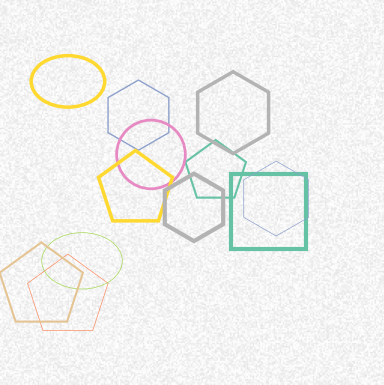[{"shape": "square", "thickness": 3, "radius": 0.49, "center": [0.697, 0.45]}, {"shape": "pentagon", "thickness": 1.5, "radius": 0.41, "center": [0.56, 0.554]}, {"shape": "pentagon", "thickness": 0.5, "radius": 0.55, "center": [0.176, 0.23]}, {"shape": "hexagon", "thickness": 0.5, "radius": 0.49, "center": [0.717, 0.484]}, {"shape": "hexagon", "thickness": 1, "radius": 0.46, "center": [0.36, 0.701]}, {"shape": "circle", "thickness": 2, "radius": 0.45, "center": [0.392, 0.599]}, {"shape": "oval", "thickness": 0.5, "radius": 0.52, "center": [0.213, 0.323]}, {"shape": "pentagon", "thickness": 2.5, "radius": 0.51, "center": [0.352, 0.508]}, {"shape": "oval", "thickness": 2.5, "radius": 0.48, "center": [0.176, 0.789]}, {"shape": "pentagon", "thickness": 1.5, "radius": 0.57, "center": [0.107, 0.257]}, {"shape": "hexagon", "thickness": 2.5, "radius": 0.53, "center": [0.606, 0.707]}, {"shape": "hexagon", "thickness": 3, "radius": 0.44, "center": [0.504, 0.461]}]